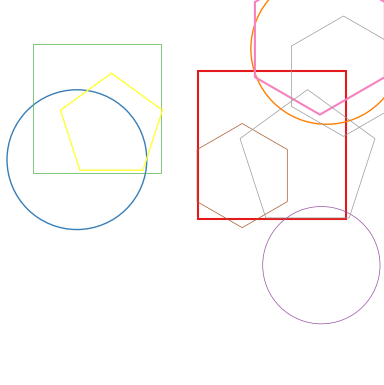[{"shape": "square", "thickness": 1.5, "radius": 0.96, "center": [0.706, 0.623]}, {"shape": "circle", "thickness": 1, "radius": 0.91, "center": [0.2, 0.585]}, {"shape": "square", "thickness": 0.5, "radius": 0.83, "center": [0.252, 0.718]}, {"shape": "circle", "thickness": 0.5, "radius": 0.76, "center": [0.835, 0.311]}, {"shape": "circle", "thickness": 1, "radius": 0.98, "center": [0.848, 0.874]}, {"shape": "pentagon", "thickness": 1, "radius": 0.7, "center": [0.289, 0.671]}, {"shape": "hexagon", "thickness": 0.5, "radius": 0.68, "center": [0.629, 0.544]}, {"shape": "hexagon", "thickness": 1.5, "radius": 0.97, "center": [0.831, 0.897]}, {"shape": "hexagon", "thickness": 0.5, "radius": 0.78, "center": [0.892, 0.802]}, {"shape": "pentagon", "thickness": 0.5, "radius": 0.92, "center": [0.799, 0.583]}]